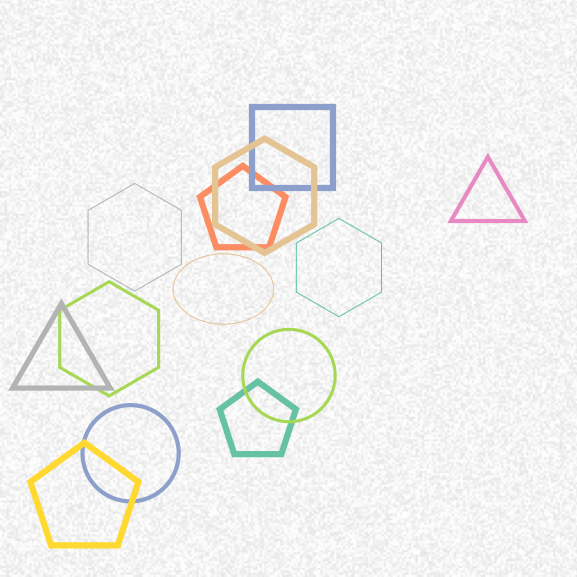[{"shape": "pentagon", "thickness": 3, "radius": 0.35, "center": [0.446, 0.269]}, {"shape": "hexagon", "thickness": 0.5, "radius": 0.43, "center": [0.587, 0.536]}, {"shape": "pentagon", "thickness": 3, "radius": 0.39, "center": [0.42, 0.634]}, {"shape": "square", "thickness": 3, "radius": 0.35, "center": [0.507, 0.743]}, {"shape": "circle", "thickness": 2, "radius": 0.42, "center": [0.226, 0.214]}, {"shape": "triangle", "thickness": 2, "radius": 0.37, "center": [0.845, 0.653]}, {"shape": "hexagon", "thickness": 1.5, "radius": 0.49, "center": [0.189, 0.412]}, {"shape": "circle", "thickness": 1.5, "radius": 0.4, "center": [0.5, 0.349]}, {"shape": "pentagon", "thickness": 3, "radius": 0.49, "center": [0.146, 0.134]}, {"shape": "oval", "thickness": 0.5, "radius": 0.44, "center": [0.387, 0.499]}, {"shape": "hexagon", "thickness": 3, "radius": 0.5, "center": [0.458, 0.66]}, {"shape": "triangle", "thickness": 2.5, "radius": 0.49, "center": [0.106, 0.376]}, {"shape": "hexagon", "thickness": 0.5, "radius": 0.47, "center": [0.233, 0.588]}]